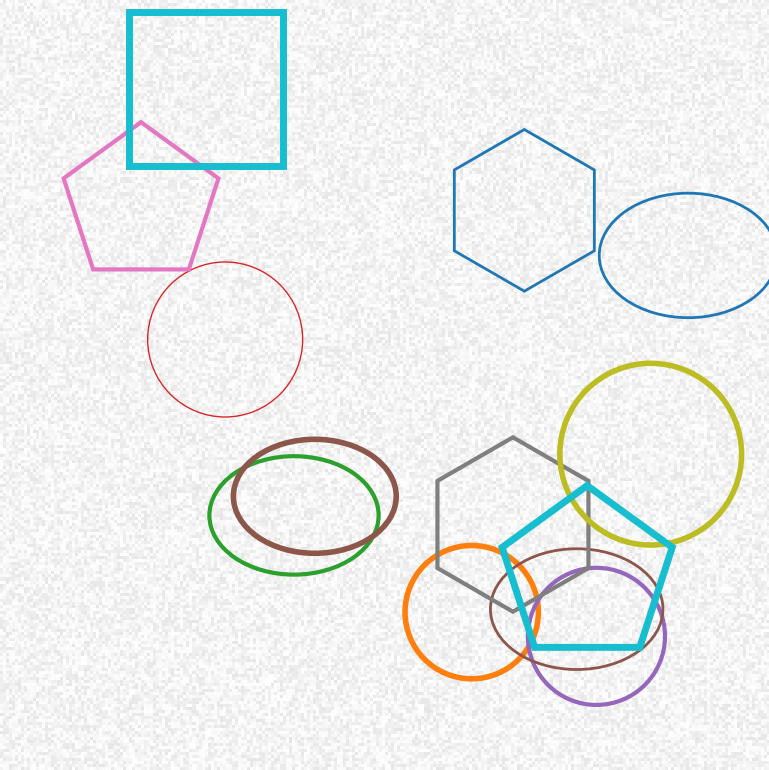[{"shape": "hexagon", "thickness": 1, "radius": 0.52, "center": [0.681, 0.727]}, {"shape": "oval", "thickness": 1, "radius": 0.58, "center": [0.894, 0.668]}, {"shape": "circle", "thickness": 2, "radius": 0.43, "center": [0.613, 0.205]}, {"shape": "oval", "thickness": 1.5, "radius": 0.55, "center": [0.382, 0.331]}, {"shape": "circle", "thickness": 0.5, "radius": 0.5, "center": [0.292, 0.559]}, {"shape": "circle", "thickness": 1.5, "radius": 0.45, "center": [0.775, 0.174]}, {"shape": "oval", "thickness": 1, "radius": 0.56, "center": [0.749, 0.209]}, {"shape": "oval", "thickness": 2, "radius": 0.53, "center": [0.409, 0.355]}, {"shape": "pentagon", "thickness": 1.5, "radius": 0.53, "center": [0.183, 0.736]}, {"shape": "hexagon", "thickness": 1.5, "radius": 0.57, "center": [0.666, 0.319]}, {"shape": "circle", "thickness": 2, "radius": 0.59, "center": [0.845, 0.41]}, {"shape": "pentagon", "thickness": 2.5, "radius": 0.58, "center": [0.763, 0.253]}, {"shape": "square", "thickness": 2.5, "radius": 0.5, "center": [0.267, 0.884]}]